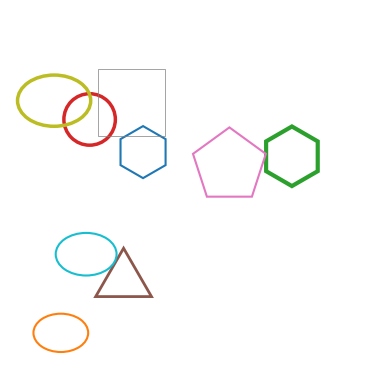[{"shape": "hexagon", "thickness": 1.5, "radius": 0.34, "center": [0.372, 0.605]}, {"shape": "oval", "thickness": 1.5, "radius": 0.36, "center": [0.158, 0.135]}, {"shape": "hexagon", "thickness": 3, "radius": 0.39, "center": [0.758, 0.594]}, {"shape": "circle", "thickness": 2.5, "radius": 0.33, "center": [0.233, 0.69]}, {"shape": "triangle", "thickness": 2, "radius": 0.42, "center": [0.321, 0.271]}, {"shape": "pentagon", "thickness": 1.5, "radius": 0.5, "center": [0.596, 0.57]}, {"shape": "square", "thickness": 0.5, "radius": 0.44, "center": [0.342, 0.734]}, {"shape": "oval", "thickness": 2.5, "radius": 0.48, "center": [0.141, 0.738]}, {"shape": "oval", "thickness": 1.5, "radius": 0.4, "center": [0.224, 0.34]}]